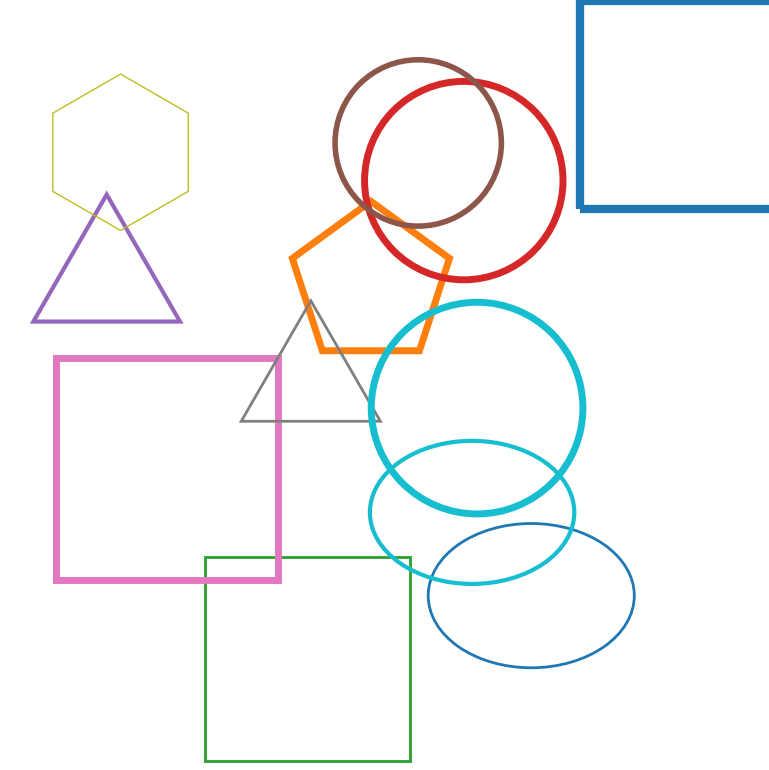[{"shape": "oval", "thickness": 1, "radius": 0.67, "center": [0.69, 0.226]}, {"shape": "square", "thickness": 3, "radius": 0.68, "center": [0.888, 0.863]}, {"shape": "pentagon", "thickness": 2.5, "radius": 0.54, "center": [0.482, 0.631]}, {"shape": "square", "thickness": 1, "radius": 0.66, "center": [0.399, 0.144]}, {"shape": "circle", "thickness": 2.5, "radius": 0.64, "center": [0.602, 0.765]}, {"shape": "triangle", "thickness": 1.5, "radius": 0.55, "center": [0.139, 0.637]}, {"shape": "circle", "thickness": 2, "radius": 0.54, "center": [0.543, 0.814]}, {"shape": "square", "thickness": 2.5, "radius": 0.72, "center": [0.217, 0.391]}, {"shape": "triangle", "thickness": 1, "radius": 0.52, "center": [0.404, 0.505]}, {"shape": "hexagon", "thickness": 0.5, "radius": 0.51, "center": [0.157, 0.802]}, {"shape": "circle", "thickness": 2.5, "radius": 0.69, "center": [0.62, 0.47]}, {"shape": "oval", "thickness": 1.5, "radius": 0.66, "center": [0.613, 0.335]}]